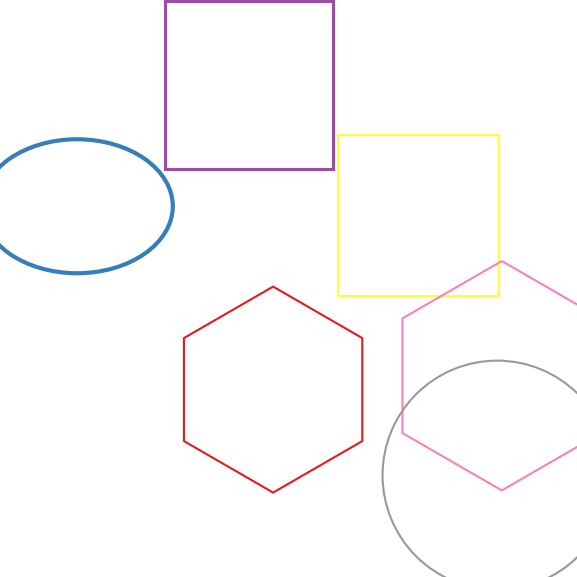[{"shape": "hexagon", "thickness": 1, "radius": 0.89, "center": [0.473, 0.325]}, {"shape": "oval", "thickness": 2, "radius": 0.83, "center": [0.133, 0.642]}, {"shape": "square", "thickness": 1.5, "radius": 0.73, "center": [0.431, 0.852]}, {"shape": "square", "thickness": 1, "radius": 0.7, "center": [0.725, 0.626]}, {"shape": "hexagon", "thickness": 1, "radius": 0.99, "center": [0.869, 0.349]}, {"shape": "circle", "thickness": 1, "radius": 0.99, "center": [0.861, 0.176]}]